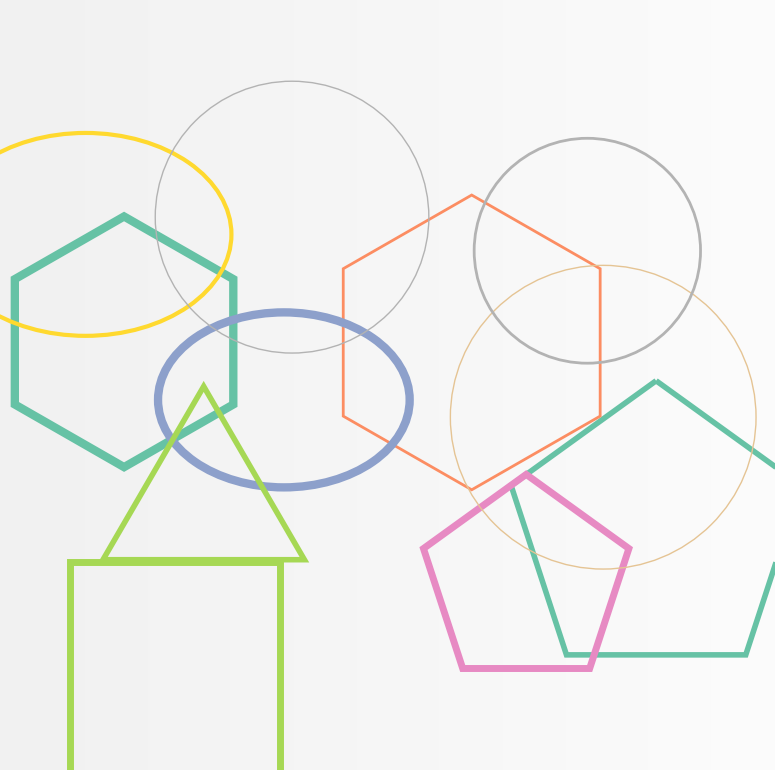[{"shape": "pentagon", "thickness": 2, "radius": 0.98, "center": [0.847, 0.309]}, {"shape": "hexagon", "thickness": 3, "radius": 0.81, "center": [0.16, 0.556]}, {"shape": "hexagon", "thickness": 1, "radius": 0.96, "center": [0.609, 0.555]}, {"shape": "oval", "thickness": 3, "radius": 0.81, "center": [0.366, 0.481]}, {"shape": "pentagon", "thickness": 2.5, "radius": 0.7, "center": [0.679, 0.245]}, {"shape": "triangle", "thickness": 2, "radius": 0.75, "center": [0.263, 0.348]}, {"shape": "square", "thickness": 2.5, "radius": 0.68, "center": [0.226, 0.134]}, {"shape": "oval", "thickness": 1.5, "radius": 0.94, "center": [0.11, 0.696]}, {"shape": "circle", "thickness": 0.5, "radius": 0.99, "center": [0.778, 0.458]}, {"shape": "circle", "thickness": 1, "radius": 0.73, "center": [0.758, 0.674]}, {"shape": "circle", "thickness": 0.5, "radius": 0.88, "center": [0.377, 0.718]}]